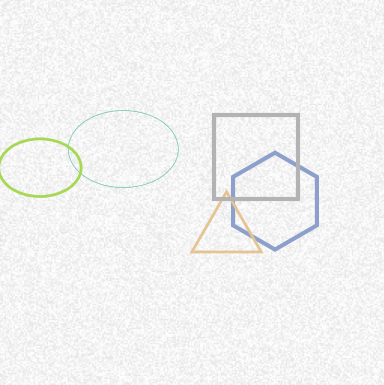[{"shape": "oval", "thickness": 0.5, "radius": 0.71, "center": [0.32, 0.613]}, {"shape": "hexagon", "thickness": 3, "radius": 0.63, "center": [0.714, 0.478]}, {"shape": "oval", "thickness": 2, "radius": 0.53, "center": [0.104, 0.564]}, {"shape": "triangle", "thickness": 2, "radius": 0.52, "center": [0.588, 0.398]}, {"shape": "square", "thickness": 3, "radius": 0.55, "center": [0.665, 0.593]}]